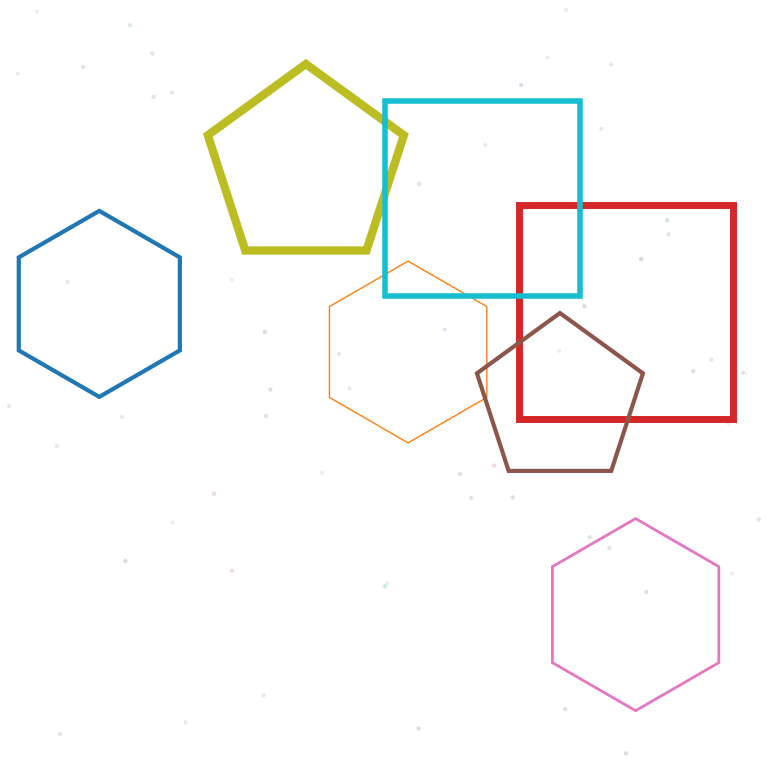[{"shape": "hexagon", "thickness": 1.5, "radius": 0.6, "center": [0.129, 0.605]}, {"shape": "hexagon", "thickness": 0.5, "radius": 0.59, "center": [0.53, 0.543]}, {"shape": "square", "thickness": 2.5, "radius": 0.69, "center": [0.813, 0.595]}, {"shape": "pentagon", "thickness": 1.5, "radius": 0.57, "center": [0.727, 0.48]}, {"shape": "hexagon", "thickness": 1, "radius": 0.62, "center": [0.825, 0.202]}, {"shape": "pentagon", "thickness": 3, "radius": 0.67, "center": [0.397, 0.783]}, {"shape": "square", "thickness": 2, "radius": 0.63, "center": [0.626, 0.742]}]